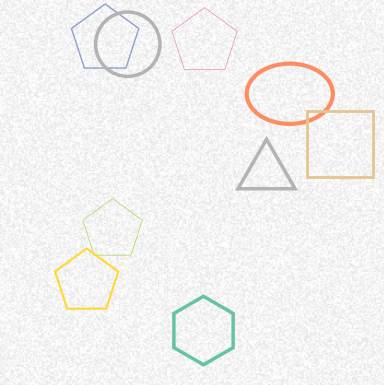[{"shape": "hexagon", "thickness": 2.5, "radius": 0.44, "center": [0.529, 0.141]}, {"shape": "oval", "thickness": 3, "radius": 0.56, "center": [0.753, 0.756]}, {"shape": "pentagon", "thickness": 1, "radius": 0.46, "center": [0.273, 0.898]}, {"shape": "pentagon", "thickness": 0.5, "radius": 0.45, "center": [0.531, 0.891]}, {"shape": "pentagon", "thickness": 0.5, "radius": 0.41, "center": [0.292, 0.403]}, {"shape": "pentagon", "thickness": 1.5, "radius": 0.43, "center": [0.225, 0.268]}, {"shape": "square", "thickness": 2, "radius": 0.43, "center": [0.884, 0.625]}, {"shape": "circle", "thickness": 2.5, "radius": 0.42, "center": [0.332, 0.885]}, {"shape": "triangle", "thickness": 2.5, "radius": 0.43, "center": [0.692, 0.553]}]